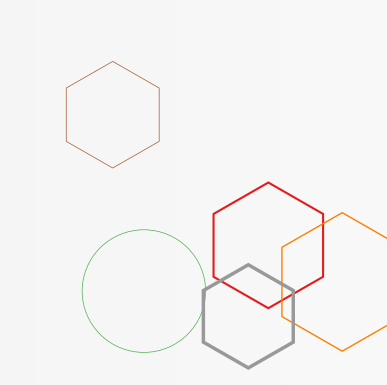[{"shape": "hexagon", "thickness": 1.5, "radius": 0.82, "center": [0.692, 0.363]}, {"shape": "circle", "thickness": 0.5, "radius": 0.8, "center": [0.371, 0.244]}, {"shape": "hexagon", "thickness": 1, "radius": 0.9, "center": [0.883, 0.268]}, {"shape": "hexagon", "thickness": 0.5, "radius": 0.69, "center": [0.291, 0.702]}, {"shape": "hexagon", "thickness": 2.5, "radius": 0.67, "center": [0.641, 0.178]}]